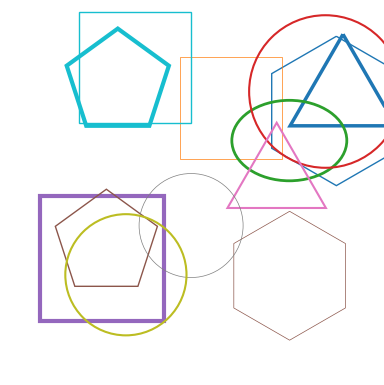[{"shape": "hexagon", "thickness": 1, "radius": 0.97, "center": [0.874, 0.712]}, {"shape": "triangle", "thickness": 2.5, "radius": 0.79, "center": [0.891, 0.752]}, {"shape": "square", "thickness": 0.5, "radius": 0.67, "center": [0.6, 0.72]}, {"shape": "oval", "thickness": 2, "radius": 0.75, "center": [0.751, 0.635]}, {"shape": "circle", "thickness": 1.5, "radius": 0.99, "center": [0.845, 0.762]}, {"shape": "square", "thickness": 3, "radius": 0.81, "center": [0.265, 0.329]}, {"shape": "hexagon", "thickness": 0.5, "radius": 0.84, "center": [0.752, 0.284]}, {"shape": "pentagon", "thickness": 1, "radius": 0.7, "center": [0.276, 0.369]}, {"shape": "triangle", "thickness": 1.5, "radius": 0.74, "center": [0.719, 0.534]}, {"shape": "circle", "thickness": 0.5, "radius": 0.68, "center": [0.496, 0.414]}, {"shape": "circle", "thickness": 1.5, "radius": 0.79, "center": [0.327, 0.286]}, {"shape": "square", "thickness": 1, "radius": 0.72, "center": [0.35, 0.825]}, {"shape": "pentagon", "thickness": 3, "radius": 0.7, "center": [0.306, 0.786]}]